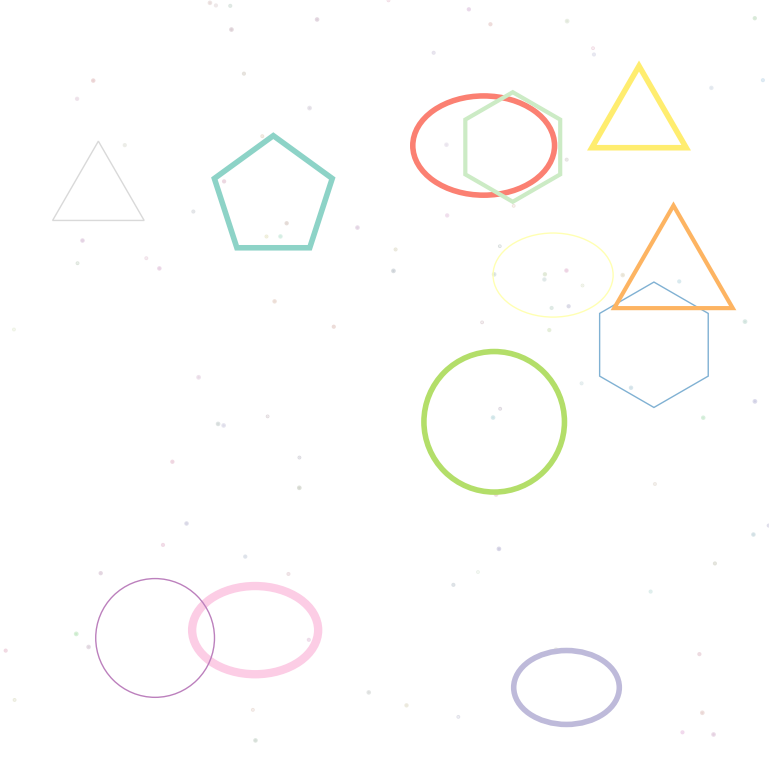[{"shape": "pentagon", "thickness": 2, "radius": 0.4, "center": [0.355, 0.743]}, {"shape": "oval", "thickness": 0.5, "radius": 0.39, "center": [0.718, 0.643]}, {"shape": "oval", "thickness": 2, "radius": 0.34, "center": [0.736, 0.107]}, {"shape": "oval", "thickness": 2, "radius": 0.46, "center": [0.628, 0.811]}, {"shape": "hexagon", "thickness": 0.5, "radius": 0.41, "center": [0.849, 0.552]}, {"shape": "triangle", "thickness": 1.5, "radius": 0.44, "center": [0.875, 0.644]}, {"shape": "circle", "thickness": 2, "radius": 0.46, "center": [0.642, 0.452]}, {"shape": "oval", "thickness": 3, "radius": 0.41, "center": [0.331, 0.182]}, {"shape": "triangle", "thickness": 0.5, "radius": 0.34, "center": [0.128, 0.748]}, {"shape": "circle", "thickness": 0.5, "radius": 0.39, "center": [0.201, 0.171]}, {"shape": "hexagon", "thickness": 1.5, "radius": 0.36, "center": [0.666, 0.809]}, {"shape": "triangle", "thickness": 2, "radius": 0.35, "center": [0.83, 0.844]}]